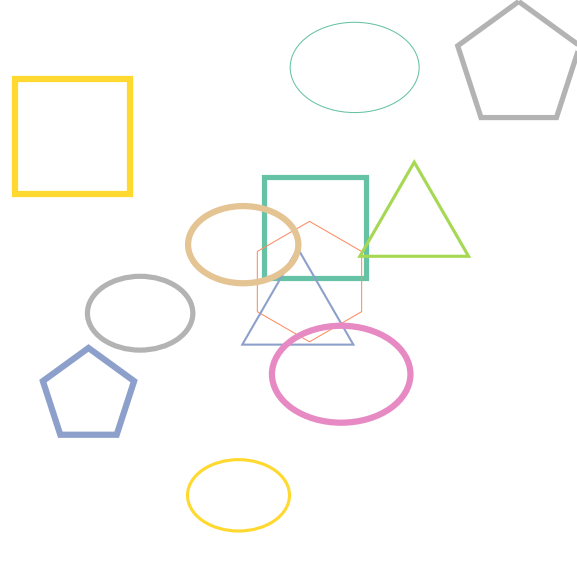[{"shape": "square", "thickness": 2.5, "radius": 0.44, "center": [0.545, 0.605]}, {"shape": "oval", "thickness": 0.5, "radius": 0.56, "center": [0.614, 0.882]}, {"shape": "hexagon", "thickness": 0.5, "radius": 0.52, "center": [0.536, 0.512]}, {"shape": "triangle", "thickness": 1, "radius": 0.56, "center": [0.516, 0.458]}, {"shape": "pentagon", "thickness": 3, "radius": 0.42, "center": [0.153, 0.314]}, {"shape": "oval", "thickness": 3, "radius": 0.6, "center": [0.591, 0.351]}, {"shape": "triangle", "thickness": 1.5, "radius": 0.54, "center": [0.717, 0.61]}, {"shape": "oval", "thickness": 1.5, "radius": 0.44, "center": [0.413, 0.141]}, {"shape": "square", "thickness": 3, "radius": 0.5, "center": [0.125, 0.762]}, {"shape": "oval", "thickness": 3, "radius": 0.48, "center": [0.421, 0.575]}, {"shape": "pentagon", "thickness": 2.5, "radius": 0.56, "center": [0.898, 0.885]}, {"shape": "oval", "thickness": 2.5, "radius": 0.46, "center": [0.243, 0.457]}]